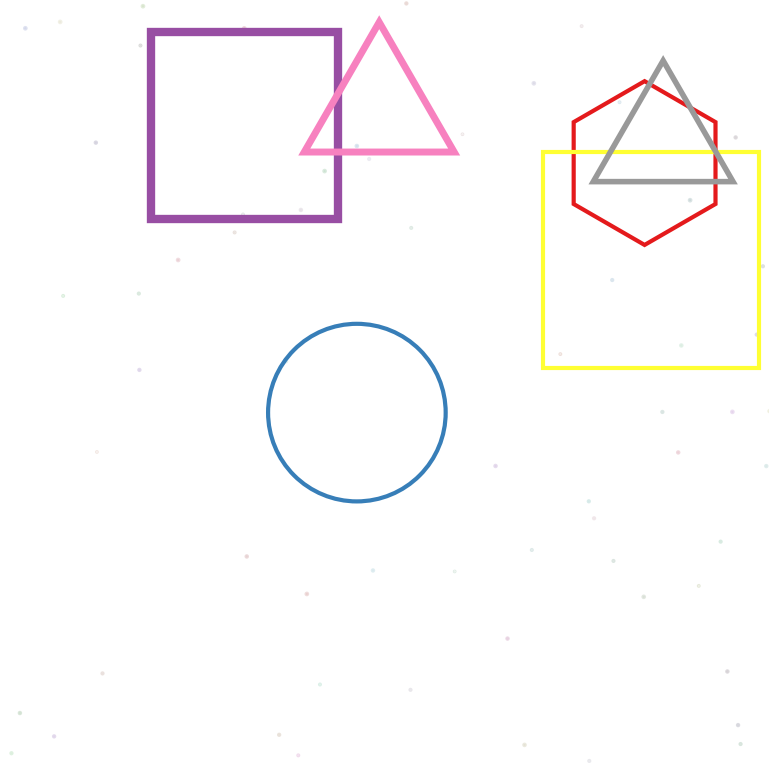[{"shape": "hexagon", "thickness": 1.5, "radius": 0.53, "center": [0.837, 0.788]}, {"shape": "circle", "thickness": 1.5, "radius": 0.58, "center": [0.463, 0.464]}, {"shape": "square", "thickness": 3, "radius": 0.61, "center": [0.318, 0.837]}, {"shape": "square", "thickness": 1.5, "radius": 0.7, "center": [0.845, 0.662]}, {"shape": "triangle", "thickness": 2.5, "radius": 0.56, "center": [0.492, 0.859]}, {"shape": "triangle", "thickness": 2, "radius": 0.52, "center": [0.861, 0.817]}]